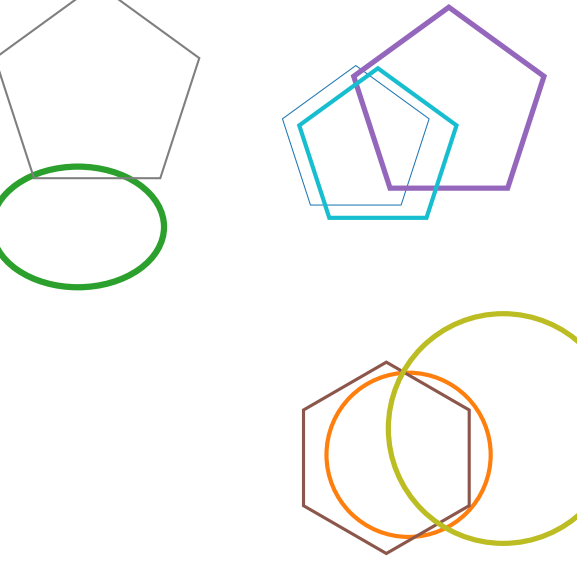[{"shape": "pentagon", "thickness": 0.5, "radius": 0.67, "center": [0.616, 0.752]}, {"shape": "circle", "thickness": 2, "radius": 0.71, "center": [0.708, 0.212]}, {"shape": "oval", "thickness": 3, "radius": 0.75, "center": [0.135, 0.606]}, {"shape": "pentagon", "thickness": 2.5, "radius": 0.87, "center": [0.777, 0.813]}, {"shape": "hexagon", "thickness": 1.5, "radius": 0.83, "center": [0.669, 0.206]}, {"shape": "pentagon", "thickness": 1, "radius": 0.93, "center": [0.168, 0.841]}, {"shape": "circle", "thickness": 2.5, "radius": 0.99, "center": [0.871, 0.257]}, {"shape": "pentagon", "thickness": 2, "radius": 0.72, "center": [0.654, 0.738]}]